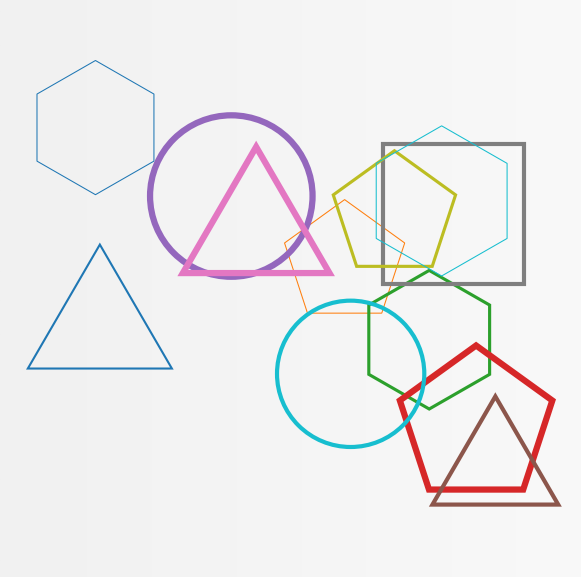[{"shape": "triangle", "thickness": 1, "radius": 0.72, "center": [0.172, 0.433]}, {"shape": "hexagon", "thickness": 0.5, "radius": 0.58, "center": [0.164, 0.778]}, {"shape": "pentagon", "thickness": 0.5, "radius": 0.54, "center": [0.593, 0.545]}, {"shape": "hexagon", "thickness": 1.5, "radius": 0.6, "center": [0.738, 0.411]}, {"shape": "pentagon", "thickness": 3, "radius": 0.69, "center": [0.819, 0.263]}, {"shape": "circle", "thickness": 3, "radius": 0.7, "center": [0.398, 0.66]}, {"shape": "triangle", "thickness": 2, "radius": 0.62, "center": [0.852, 0.188]}, {"shape": "triangle", "thickness": 3, "radius": 0.73, "center": [0.441, 0.599]}, {"shape": "square", "thickness": 2, "radius": 0.6, "center": [0.78, 0.629]}, {"shape": "pentagon", "thickness": 1.5, "radius": 0.55, "center": [0.679, 0.627]}, {"shape": "hexagon", "thickness": 0.5, "radius": 0.65, "center": [0.76, 0.651]}, {"shape": "circle", "thickness": 2, "radius": 0.63, "center": [0.603, 0.352]}]